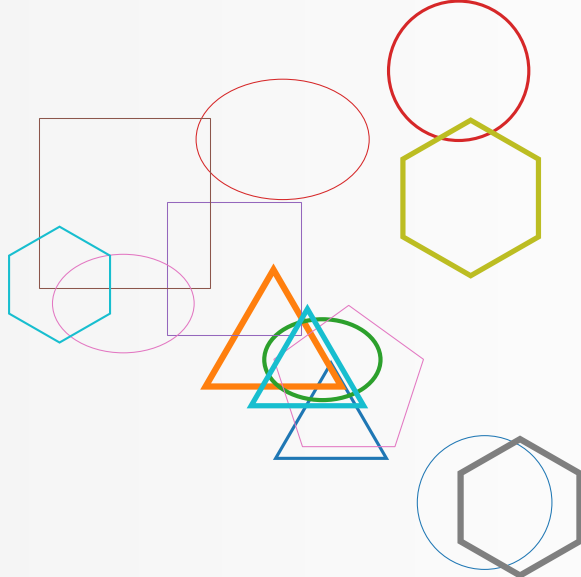[{"shape": "circle", "thickness": 0.5, "radius": 0.58, "center": [0.834, 0.129]}, {"shape": "triangle", "thickness": 1.5, "radius": 0.55, "center": [0.57, 0.26]}, {"shape": "triangle", "thickness": 3, "radius": 0.67, "center": [0.471, 0.397]}, {"shape": "oval", "thickness": 2, "radius": 0.5, "center": [0.555, 0.376]}, {"shape": "circle", "thickness": 1.5, "radius": 0.6, "center": [0.789, 0.877]}, {"shape": "oval", "thickness": 0.5, "radius": 0.74, "center": [0.486, 0.758]}, {"shape": "square", "thickness": 0.5, "radius": 0.58, "center": [0.402, 0.534]}, {"shape": "square", "thickness": 0.5, "radius": 0.74, "center": [0.215, 0.648]}, {"shape": "oval", "thickness": 0.5, "radius": 0.61, "center": [0.212, 0.473]}, {"shape": "pentagon", "thickness": 0.5, "radius": 0.68, "center": [0.6, 0.335]}, {"shape": "hexagon", "thickness": 3, "radius": 0.59, "center": [0.895, 0.121]}, {"shape": "hexagon", "thickness": 2.5, "radius": 0.67, "center": [0.81, 0.656]}, {"shape": "hexagon", "thickness": 1, "radius": 0.5, "center": [0.102, 0.506]}, {"shape": "triangle", "thickness": 2.5, "radius": 0.56, "center": [0.529, 0.352]}]